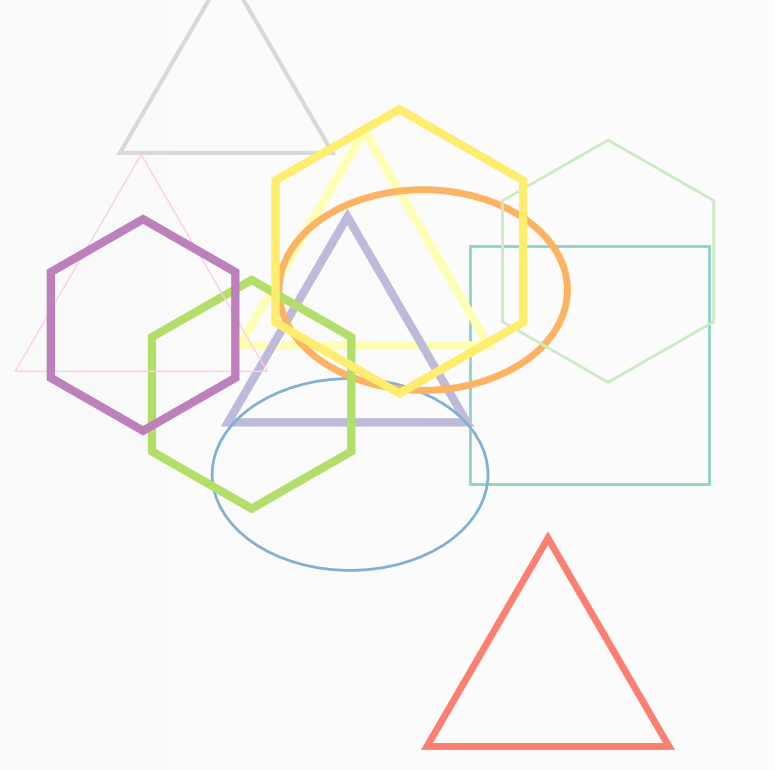[{"shape": "square", "thickness": 1, "radius": 0.77, "center": [0.761, 0.526]}, {"shape": "triangle", "thickness": 3, "radius": 0.93, "center": [0.47, 0.644]}, {"shape": "triangle", "thickness": 3, "radius": 0.89, "center": [0.448, 0.54]}, {"shape": "triangle", "thickness": 2.5, "radius": 0.9, "center": [0.707, 0.121]}, {"shape": "oval", "thickness": 1, "radius": 0.89, "center": [0.452, 0.384]}, {"shape": "oval", "thickness": 2.5, "radius": 0.93, "center": [0.546, 0.623]}, {"shape": "hexagon", "thickness": 3, "radius": 0.74, "center": [0.325, 0.488]}, {"shape": "triangle", "thickness": 0.5, "radius": 0.94, "center": [0.182, 0.612]}, {"shape": "triangle", "thickness": 1.5, "radius": 0.79, "center": [0.292, 0.881]}, {"shape": "hexagon", "thickness": 3, "radius": 0.69, "center": [0.185, 0.578]}, {"shape": "hexagon", "thickness": 1, "radius": 0.79, "center": [0.785, 0.661]}, {"shape": "hexagon", "thickness": 3, "radius": 0.92, "center": [0.515, 0.673]}]